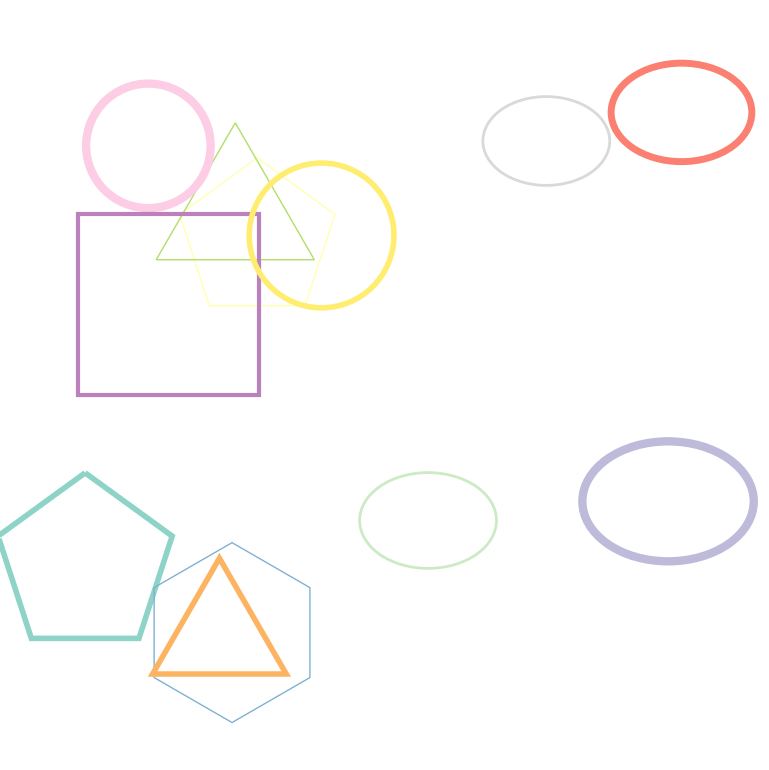[{"shape": "pentagon", "thickness": 2, "radius": 0.59, "center": [0.111, 0.267]}, {"shape": "pentagon", "thickness": 0.5, "radius": 0.53, "center": [0.334, 0.689]}, {"shape": "oval", "thickness": 3, "radius": 0.56, "center": [0.868, 0.349]}, {"shape": "oval", "thickness": 2.5, "radius": 0.46, "center": [0.885, 0.854]}, {"shape": "hexagon", "thickness": 0.5, "radius": 0.58, "center": [0.301, 0.178]}, {"shape": "triangle", "thickness": 2, "radius": 0.5, "center": [0.285, 0.175]}, {"shape": "triangle", "thickness": 0.5, "radius": 0.59, "center": [0.306, 0.722]}, {"shape": "circle", "thickness": 3, "radius": 0.4, "center": [0.193, 0.811]}, {"shape": "oval", "thickness": 1, "radius": 0.41, "center": [0.709, 0.817]}, {"shape": "square", "thickness": 1.5, "radius": 0.59, "center": [0.219, 0.604]}, {"shape": "oval", "thickness": 1, "radius": 0.44, "center": [0.556, 0.324]}, {"shape": "circle", "thickness": 2, "radius": 0.47, "center": [0.418, 0.694]}]